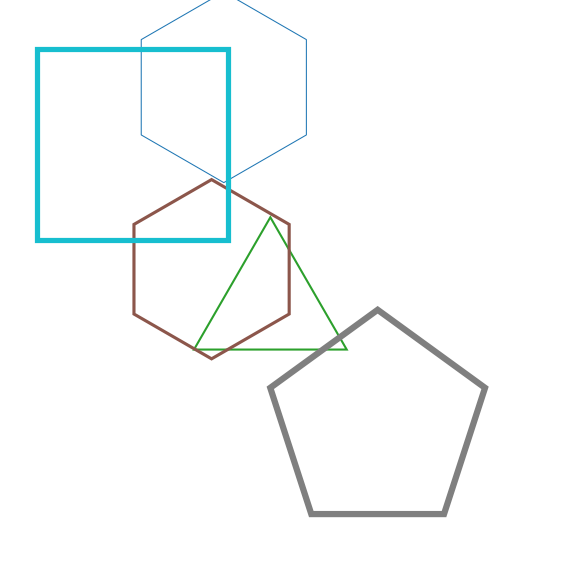[{"shape": "hexagon", "thickness": 0.5, "radius": 0.83, "center": [0.388, 0.848]}, {"shape": "triangle", "thickness": 1, "radius": 0.76, "center": [0.468, 0.47]}, {"shape": "hexagon", "thickness": 1.5, "radius": 0.78, "center": [0.366, 0.533]}, {"shape": "pentagon", "thickness": 3, "radius": 0.98, "center": [0.654, 0.267]}, {"shape": "square", "thickness": 2.5, "radius": 0.83, "center": [0.23, 0.748]}]